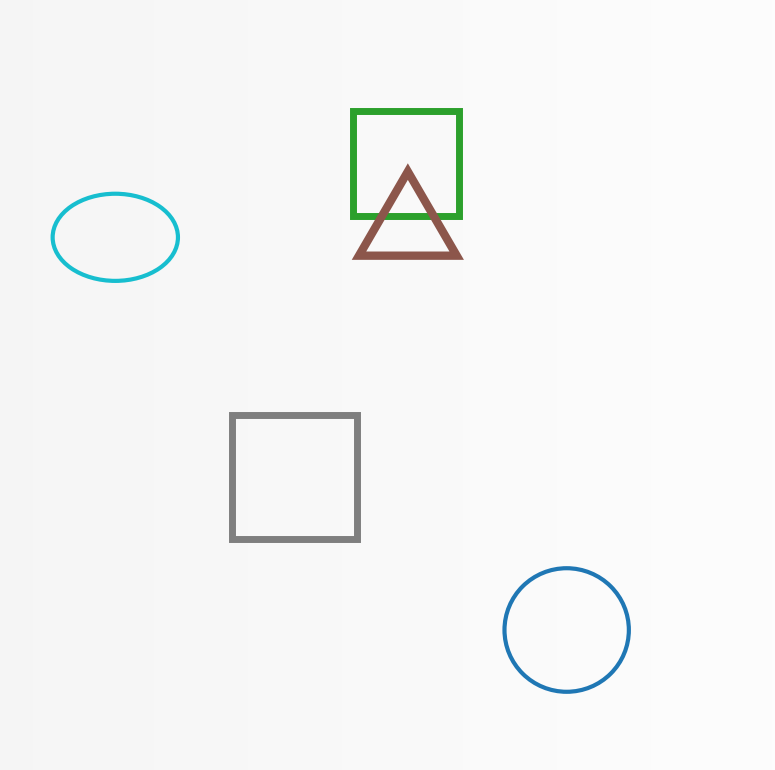[{"shape": "circle", "thickness": 1.5, "radius": 0.4, "center": [0.731, 0.182]}, {"shape": "square", "thickness": 2.5, "radius": 0.34, "center": [0.524, 0.787]}, {"shape": "triangle", "thickness": 3, "radius": 0.36, "center": [0.526, 0.704]}, {"shape": "square", "thickness": 2.5, "radius": 0.4, "center": [0.38, 0.38]}, {"shape": "oval", "thickness": 1.5, "radius": 0.4, "center": [0.149, 0.692]}]